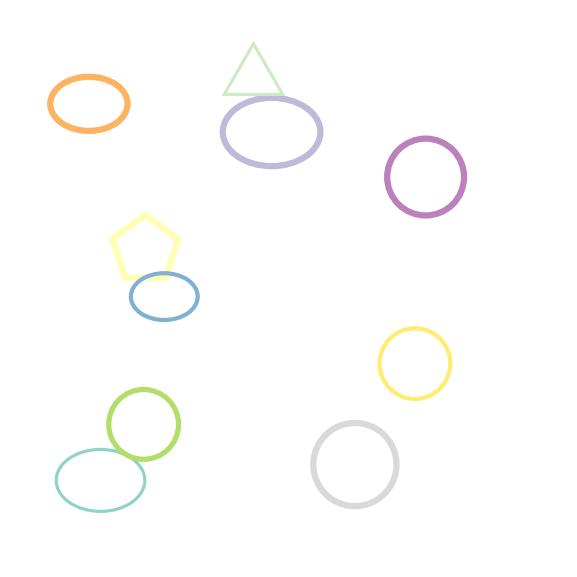[{"shape": "oval", "thickness": 1.5, "radius": 0.38, "center": [0.174, 0.167]}, {"shape": "pentagon", "thickness": 3, "radius": 0.3, "center": [0.252, 0.567]}, {"shape": "oval", "thickness": 3, "radius": 0.42, "center": [0.47, 0.771]}, {"shape": "oval", "thickness": 2, "radius": 0.29, "center": [0.284, 0.486]}, {"shape": "oval", "thickness": 3, "radius": 0.33, "center": [0.154, 0.819]}, {"shape": "circle", "thickness": 2.5, "radius": 0.3, "center": [0.249, 0.264]}, {"shape": "circle", "thickness": 3, "radius": 0.36, "center": [0.615, 0.195]}, {"shape": "circle", "thickness": 3, "radius": 0.33, "center": [0.737, 0.693]}, {"shape": "triangle", "thickness": 1.5, "radius": 0.29, "center": [0.439, 0.865]}, {"shape": "circle", "thickness": 2, "radius": 0.31, "center": [0.718, 0.37]}]